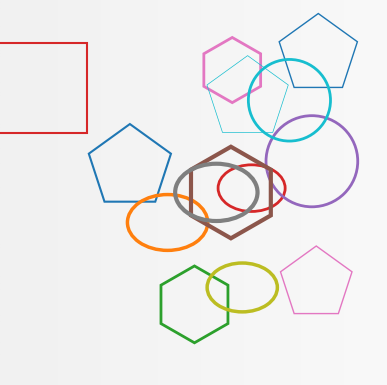[{"shape": "pentagon", "thickness": 1.5, "radius": 0.56, "center": [0.335, 0.566]}, {"shape": "pentagon", "thickness": 1, "radius": 0.53, "center": [0.821, 0.859]}, {"shape": "oval", "thickness": 2.5, "radius": 0.52, "center": [0.432, 0.422]}, {"shape": "hexagon", "thickness": 2, "radius": 0.5, "center": [0.502, 0.209]}, {"shape": "square", "thickness": 1.5, "radius": 0.58, "center": [0.107, 0.77]}, {"shape": "oval", "thickness": 2, "radius": 0.43, "center": [0.649, 0.511]}, {"shape": "circle", "thickness": 2, "radius": 0.59, "center": [0.805, 0.581]}, {"shape": "hexagon", "thickness": 3, "radius": 0.59, "center": [0.596, 0.5]}, {"shape": "pentagon", "thickness": 1, "radius": 0.49, "center": [0.816, 0.264]}, {"shape": "hexagon", "thickness": 2, "radius": 0.42, "center": [0.599, 0.818]}, {"shape": "oval", "thickness": 3, "radius": 0.53, "center": [0.558, 0.5]}, {"shape": "oval", "thickness": 2.5, "radius": 0.45, "center": [0.625, 0.253]}, {"shape": "pentagon", "thickness": 0.5, "radius": 0.55, "center": [0.639, 0.745]}, {"shape": "circle", "thickness": 2, "radius": 0.53, "center": [0.747, 0.74]}]